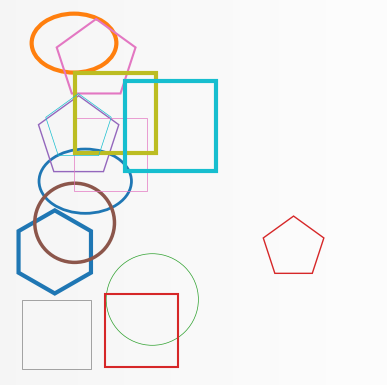[{"shape": "hexagon", "thickness": 3, "radius": 0.54, "center": [0.141, 0.346]}, {"shape": "oval", "thickness": 2, "radius": 0.6, "center": [0.22, 0.529]}, {"shape": "oval", "thickness": 3, "radius": 0.55, "center": [0.191, 0.888]}, {"shape": "circle", "thickness": 0.5, "radius": 0.59, "center": [0.393, 0.222]}, {"shape": "pentagon", "thickness": 1, "radius": 0.41, "center": [0.758, 0.357]}, {"shape": "square", "thickness": 1.5, "radius": 0.47, "center": [0.366, 0.141]}, {"shape": "pentagon", "thickness": 1, "radius": 0.54, "center": [0.203, 0.642]}, {"shape": "circle", "thickness": 2.5, "radius": 0.51, "center": [0.193, 0.421]}, {"shape": "pentagon", "thickness": 1.5, "radius": 0.53, "center": [0.248, 0.844]}, {"shape": "square", "thickness": 0.5, "radius": 0.47, "center": [0.284, 0.599]}, {"shape": "square", "thickness": 0.5, "radius": 0.45, "center": [0.146, 0.13]}, {"shape": "square", "thickness": 3, "radius": 0.52, "center": [0.299, 0.705]}, {"shape": "square", "thickness": 3, "radius": 0.59, "center": [0.44, 0.673]}, {"shape": "pentagon", "thickness": 0.5, "radius": 0.44, "center": [0.203, 0.668]}]